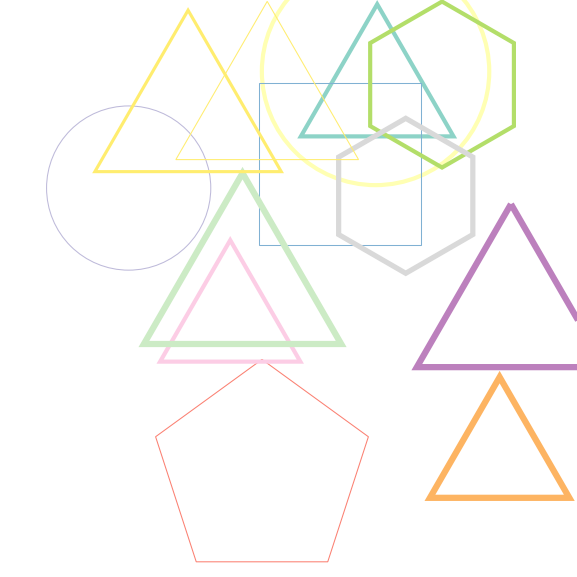[{"shape": "triangle", "thickness": 2, "radius": 0.76, "center": [0.653, 0.839]}, {"shape": "circle", "thickness": 2, "radius": 0.98, "center": [0.65, 0.875]}, {"shape": "circle", "thickness": 0.5, "radius": 0.71, "center": [0.223, 0.674]}, {"shape": "pentagon", "thickness": 0.5, "radius": 0.97, "center": [0.454, 0.183]}, {"shape": "square", "thickness": 0.5, "radius": 0.7, "center": [0.588, 0.715]}, {"shape": "triangle", "thickness": 3, "radius": 0.7, "center": [0.865, 0.207]}, {"shape": "hexagon", "thickness": 2, "radius": 0.72, "center": [0.765, 0.853]}, {"shape": "triangle", "thickness": 2, "radius": 0.7, "center": [0.399, 0.443]}, {"shape": "hexagon", "thickness": 2.5, "radius": 0.67, "center": [0.703, 0.66]}, {"shape": "triangle", "thickness": 3, "radius": 0.94, "center": [0.885, 0.458]}, {"shape": "triangle", "thickness": 3, "radius": 0.99, "center": [0.42, 0.502]}, {"shape": "triangle", "thickness": 0.5, "radius": 0.91, "center": [0.463, 0.814]}, {"shape": "triangle", "thickness": 1.5, "radius": 0.93, "center": [0.326, 0.795]}]